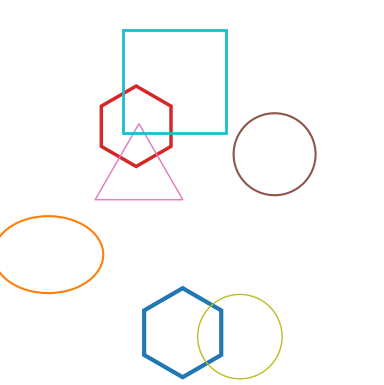[{"shape": "hexagon", "thickness": 3, "radius": 0.58, "center": [0.475, 0.136]}, {"shape": "oval", "thickness": 1.5, "radius": 0.71, "center": [0.125, 0.339]}, {"shape": "hexagon", "thickness": 2.5, "radius": 0.52, "center": [0.354, 0.672]}, {"shape": "circle", "thickness": 1.5, "radius": 0.53, "center": [0.713, 0.599]}, {"shape": "triangle", "thickness": 1, "radius": 0.66, "center": [0.361, 0.547]}, {"shape": "circle", "thickness": 1, "radius": 0.55, "center": [0.623, 0.126]}, {"shape": "square", "thickness": 2, "radius": 0.67, "center": [0.453, 0.788]}]